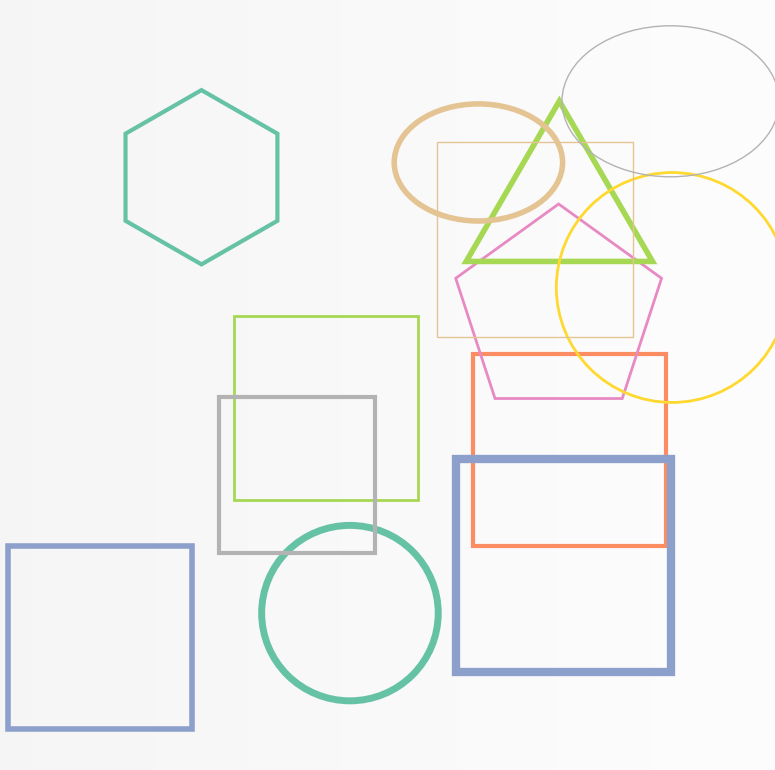[{"shape": "circle", "thickness": 2.5, "radius": 0.57, "center": [0.452, 0.204]}, {"shape": "hexagon", "thickness": 1.5, "radius": 0.57, "center": [0.26, 0.77]}, {"shape": "square", "thickness": 1.5, "radius": 0.62, "center": [0.735, 0.415]}, {"shape": "square", "thickness": 2, "radius": 0.59, "center": [0.129, 0.172]}, {"shape": "square", "thickness": 3, "radius": 0.69, "center": [0.727, 0.266]}, {"shape": "pentagon", "thickness": 1, "radius": 0.7, "center": [0.721, 0.595]}, {"shape": "triangle", "thickness": 2, "radius": 0.69, "center": [0.722, 0.73]}, {"shape": "square", "thickness": 1, "radius": 0.6, "center": [0.42, 0.47]}, {"shape": "circle", "thickness": 1, "radius": 0.75, "center": [0.867, 0.627]}, {"shape": "oval", "thickness": 2, "radius": 0.54, "center": [0.617, 0.789]}, {"shape": "square", "thickness": 0.5, "radius": 0.63, "center": [0.69, 0.689]}, {"shape": "square", "thickness": 1.5, "radius": 0.51, "center": [0.383, 0.383]}, {"shape": "oval", "thickness": 0.5, "radius": 0.7, "center": [0.865, 0.868]}]